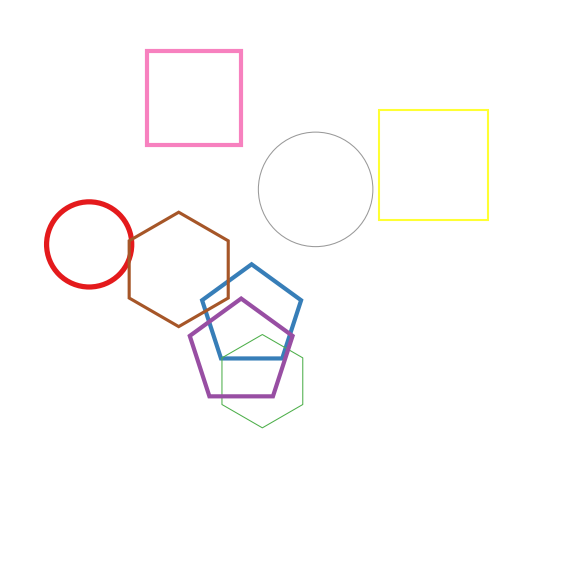[{"shape": "circle", "thickness": 2.5, "radius": 0.37, "center": [0.154, 0.576]}, {"shape": "pentagon", "thickness": 2, "radius": 0.45, "center": [0.436, 0.451]}, {"shape": "hexagon", "thickness": 0.5, "radius": 0.4, "center": [0.454, 0.339]}, {"shape": "pentagon", "thickness": 2, "radius": 0.47, "center": [0.418, 0.389]}, {"shape": "square", "thickness": 1, "radius": 0.47, "center": [0.751, 0.713]}, {"shape": "hexagon", "thickness": 1.5, "radius": 0.5, "center": [0.309, 0.533]}, {"shape": "square", "thickness": 2, "radius": 0.41, "center": [0.336, 0.83]}, {"shape": "circle", "thickness": 0.5, "radius": 0.5, "center": [0.547, 0.671]}]